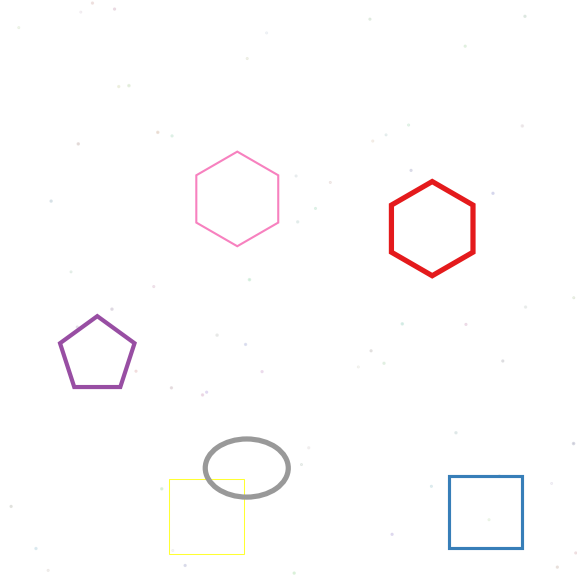[{"shape": "hexagon", "thickness": 2.5, "radius": 0.41, "center": [0.748, 0.603]}, {"shape": "square", "thickness": 1.5, "radius": 0.31, "center": [0.84, 0.113]}, {"shape": "pentagon", "thickness": 2, "radius": 0.34, "center": [0.168, 0.384]}, {"shape": "square", "thickness": 0.5, "radius": 0.32, "center": [0.357, 0.105]}, {"shape": "hexagon", "thickness": 1, "radius": 0.41, "center": [0.411, 0.655]}, {"shape": "oval", "thickness": 2.5, "radius": 0.36, "center": [0.427, 0.189]}]